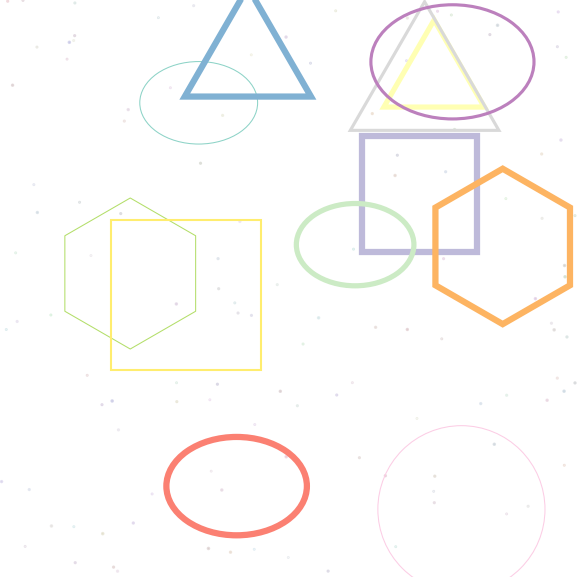[{"shape": "oval", "thickness": 0.5, "radius": 0.51, "center": [0.344, 0.821]}, {"shape": "triangle", "thickness": 2.5, "radius": 0.5, "center": [0.752, 0.864]}, {"shape": "square", "thickness": 3, "radius": 0.5, "center": [0.726, 0.663]}, {"shape": "oval", "thickness": 3, "radius": 0.61, "center": [0.41, 0.157]}, {"shape": "triangle", "thickness": 3, "radius": 0.63, "center": [0.429, 0.895]}, {"shape": "hexagon", "thickness": 3, "radius": 0.67, "center": [0.87, 0.572]}, {"shape": "hexagon", "thickness": 0.5, "radius": 0.65, "center": [0.226, 0.526]}, {"shape": "circle", "thickness": 0.5, "radius": 0.72, "center": [0.799, 0.117]}, {"shape": "triangle", "thickness": 1.5, "radius": 0.74, "center": [0.735, 0.848]}, {"shape": "oval", "thickness": 1.5, "radius": 0.71, "center": [0.783, 0.892]}, {"shape": "oval", "thickness": 2.5, "radius": 0.51, "center": [0.615, 0.575]}, {"shape": "square", "thickness": 1, "radius": 0.65, "center": [0.322, 0.488]}]